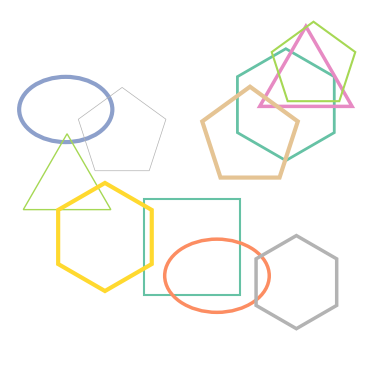[{"shape": "square", "thickness": 1.5, "radius": 0.62, "center": [0.5, 0.359]}, {"shape": "hexagon", "thickness": 2, "radius": 0.73, "center": [0.742, 0.728]}, {"shape": "oval", "thickness": 2.5, "radius": 0.68, "center": [0.564, 0.284]}, {"shape": "oval", "thickness": 3, "radius": 0.61, "center": [0.171, 0.716]}, {"shape": "triangle", "thickness": 2.5, "radius": 0.69, "center": [0.795, 0.793]}, {"shape": "pentagon", "thickness": 1.5, "radius": 0.57, "center": [0.814, 0.829]}, {"shape": "triangle", "thickness": 1, "radius": 0.66, "center": [0.174, 0.521]}, {"shape": "hexagon", "thickness": 3, "radius": 0.7, "center": [0.273, 0.384]}, {"shape": "pentagon", "thickness": 3, "radius": 0.65, "center": [0.649, 0.644]}, {"shape": "pentagon", "thickness": 0.5, "radius": 0.6, "center": [0.317, 0.653]}, {"shape": "hexagon", "thickness": 2.5, "radius": 0.6, "center": [0.77, 0.267]}]